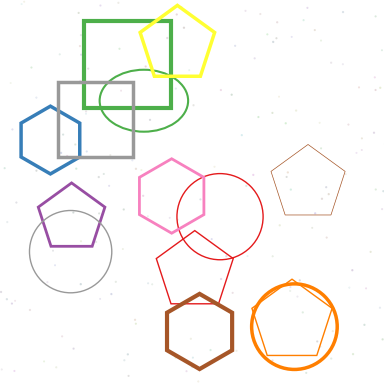[{"shape": "pentagon", "thickness": 1, "radius": 0.53, "center": [0.506, 0.296]}, {"shape": "circle", "thickness": 1, "radius": 0.56, "center": [0.571, 0.437]}, {"shape": "hexagon", "thickness": 2.5, "radius": 0.44, "center": [0.131, 0.636]}, {"shape": "square", "thickness": 3, "radius": 0.56, "center": [0.331, 0.834]}, {"shape": "oval", "thickness": 1.5, "radius": 0.57, "center": [0.374, 0.738]}, {"shape": "pentagon", "thickness": 2, "radius": 0.45, "center": [0.186, 0.434]}, {"shape": "pentagon", "thickness": 1, "radius": 0.55, "center": [0.758, 0.165]}, {"shape": "circle", "thickness": 2.5, "radius": 0.56, "center": [0.765, 0.152]}, {"shape": "pentagon", "thickness": 2.5, "radius": 0.51, "center": [0.461, 0.884]}, {"shape": "hexagon", "thickness": 3, "radius": 0.49, "center": [0.518, 0.139]}, {"shape": "pentagon", "thickness": 0.5, "radius": 0.51, "center": [0.8, 0.524]}, {"shape": "hexagon", "thickness": 2, "radius": 0.48, "center": [0.446, 0.491]}, {"shape": "circle", "thickness": 1, "radius": 0.53, "center": [0.183, 0.346]}, {"shape": "square", "thickness": 2.5, "radius": 0.49, "center": [0.249, 0.69]}]